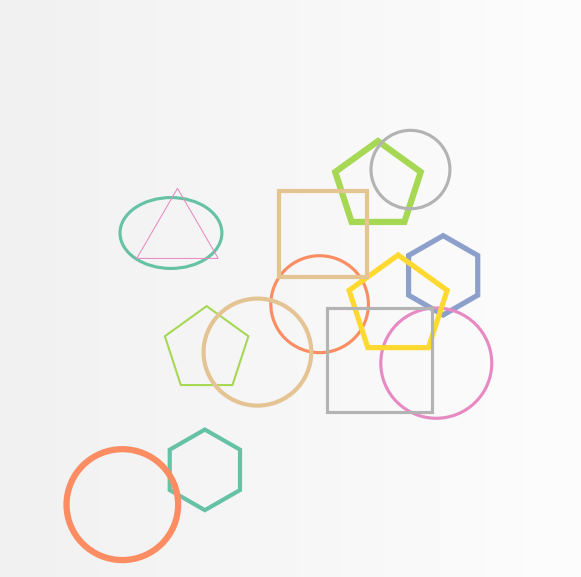[{"shape": "oval", "thickness": 1.5, "radius": 0.44, "center": [0.294, 0.596]}, {"shape": "hexagon", "thickness": 2, "radius": 0.35, "center": [0.352, 0.186]}, {"shape": "circle", "thickness": 1.5, "radius": 0.42, "center": [0.55, 0.472]}, {"shape": "circle", "thickness": 3, "radius": 0.48, "center": [0.21, 0.125]}, {"shape": "hexagon", "thickness": 2.5, "radius": 0.34, "center": [0.762, 0.522]}, {"shape": "triangle", "thickness": 0.5, "radius": 0.4, "center": [0.305, 0.592]}, {"shape": "circle", "thickness": 1.5, "radius": 0.48, "center": [0.751, 0.37]}, {"shape": "pentagon", "thickness": 3, "radius": 0.39, "center": [0.65, 0.677]}, {"shape": "pentagon", "thickness": 1, "radius": 0.38, "center": [0.356, 0.394]}, {"shape": "pentagon", "thickness": 2.5, "radius": 0.44, "center": [0.685, 0.469]}, {"shape": "circle", "thickness": 2, "radius": 0.46, "center": [0.443, 0.389]}, {"shape": "square", "thickness": 2, "radius": 0.38, "center": [0.556, 0.594]}, {"shape": "square", "thickness": 1.5, "radius": 0.45, "center": [0.653, 0.376]}, {"shape": "circle", "thickness": 1.5, "radius": 0.34, "center": [0.706, 0.706]}]